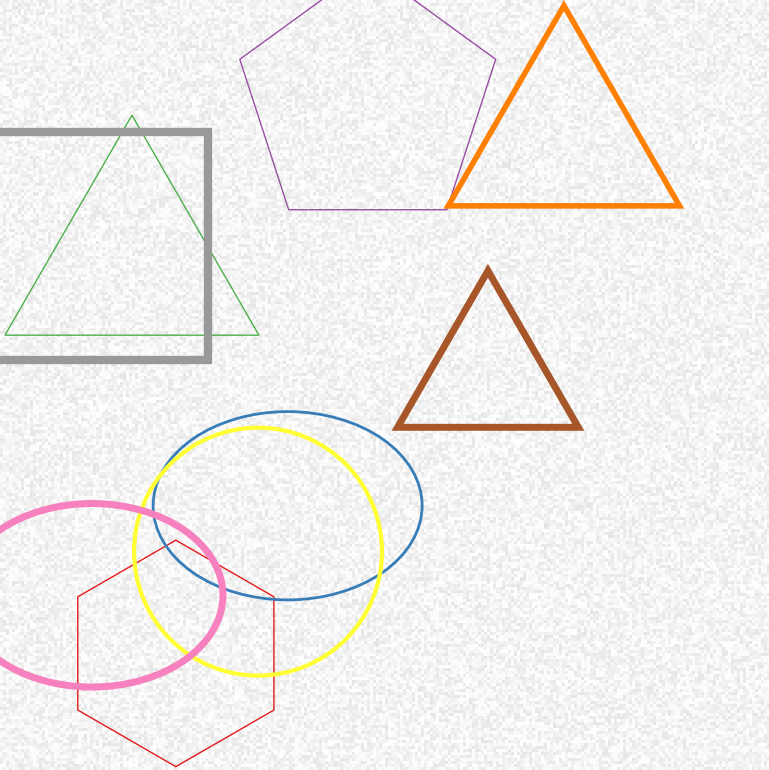[{"shape": "hexagon", "thickness": 0.5, "radius": 0.74, "center": [0.228, 0.151]}, {"shape": "oval", "thickness": 1, "radius": 0.87, "center": [0.374, 0.343]}, {"shape": "triangle", "thickness": 0.5, "radius": 0.95, "center": [0.171, 0.66]}, {"shape": "pentagon", "thickness": 0.5, "radius": 0.87, "center": [0.478, 0.869]}, {"shape": "triangle", "thickness": 2, "radius": 0.87, "center": [0.732, 0.819]}, {"shape": "circle", "thickness": 1.5, "radius": 0.81, "center": [0.335, 0.284]}, {"shape": "triangle", "thickness": 2.5, "radius": 0.68, "center": [0.634, 0.513]}, {"shape": "oval", "thickness": 2.5, "radius": 0.85, "center": [0.119, 0.227]}, {"shape": "square", "thickness": 3, "radius": 0.74, "center": [0.122, 0.68]}]